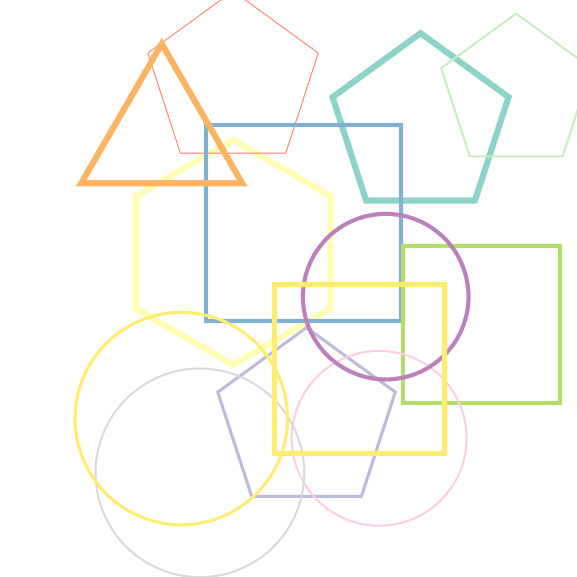[{"shape": "pentagon", "thickness": 3, "radius": 0.8, "center": [0.728, 0.781]}, {"shape": "hexagon", "thickness": 3, "radius": 0.97, "center": [0.404, 0.562]}, {"shape": "pentagon", "thickness": 1.5, "radius": 0.81, "center": [0.531, 0.27]}, {"shape": "pentagon", "thickness": 0.5, "radius": 0.78, "center": [0.404, 0.859]}, {"shape": "square", "thickness": 2, "radius": 0.85, "center": [0.526, 0.613]}, {"shape": "triangle", "thickness": 3, "radius": 0.8, "center": [0.28, 0.762]}, {"shape": "square", "thickness": 2, "radius": 0.68, "center": [0.834, 0.437]}, {"shape": "circle", "thickness": 1, "radius": 0.76, "center": [0.657, 0.24]}, {"shape": "circle", "thickness": 1, "radius": 0.9, "center": [0.346, 0.18]}, {"shape": "circle", "thickness": 2, "radius": 0.72, "center": [0.668, 0.485]}, {"shape": "pentagon", "thickness": 1, "radius": 0.68, "center": [0.894, 0.839]}, {"shape": "circle", "thickness": 1.5, "radius": 0.92, "center": [0.314, 0.274]}, {"shape": "square", "thickness": 2.5, "radius": 0.73, "center": [0.621, 0.361]}]